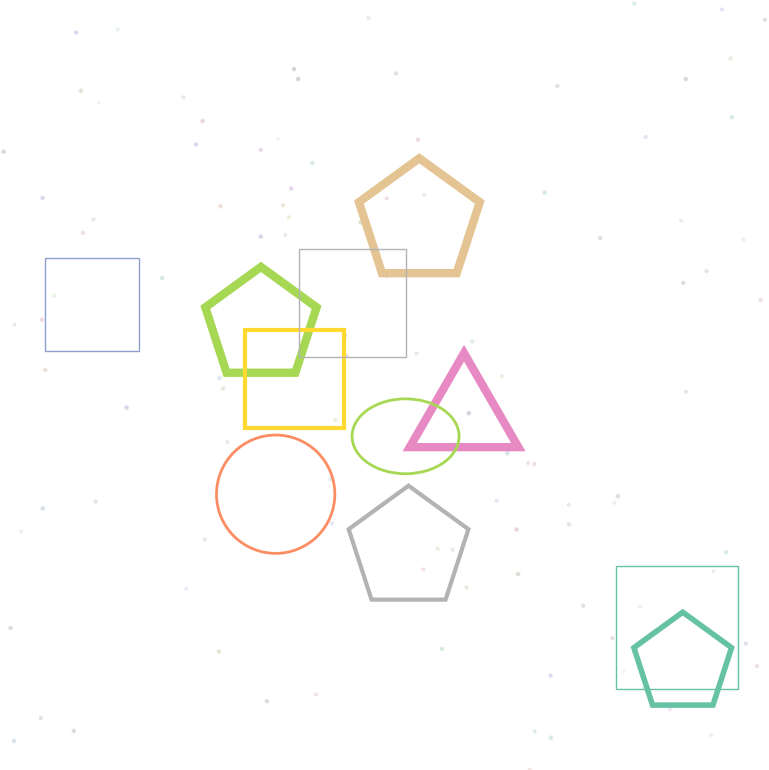[{"shape": "square", "thickness": 0.5, "radius": 0.4, "center": [0.879, 0.185]}, {"shape": "pentagon", "thickness": 2, "radius": 0.33, "center": [0.887, 0.138]}, {"shape": "circle", "thickness": 1, "radius": 0.38, "center": [0.358, 0.358]}, {"shape": "square", "thickness": 0.5, "radius": 0.3, "center": [0.12, 0.605]}, {"shape": "triangle", "thickness": 3, "radius": 0.41, "center": [0.603, 0.46]}, {"shape": "pentagon", "thickness": 3, "radius": 0.38, "center": [0.339, 0.577]}, {"shape": "oval", "thickness": 1, "radius": 0.35, "center": [0.527, 0.433]}, {"shape": "square", "thickness": 1.5, "radius": 0.32, "center": [0.383, 0.508]}, {"shape": "pentagon", "thickness": 3, "radius": 0.41, "center": [0.545, 0.712]}, {"shape": "pentagon", "thickness": 1.5, "radius": 0.41, "center": [0.531, 0.287]}, {"shape": "square", "thickness": 0.5, "radius": 0.35, "center": [0.457, 0.606]}]